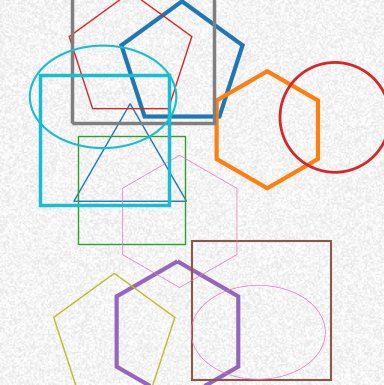[{"shape": "triangle", "thickness": 1, "radius": 0.84, "center": [0.338, 0.562]}, {"shape": "pentagon", "thickness": 3, "radius": 0.83, "center": [0.473, 0.831]}, {"shape": "hexagon", "thickness": 3, "radius": 0.76, "center": [0.694, 0.663]}, {"shape": "square", "thickness": 1, "radius": 0.7, "center": [0.342, 0.507]}, {"shape": "pentagon", "thickness": 1, "radius": 0.84, "center": [0.339, 0.853]}, {"shape": "circle", "thickness": 2, "radius": 0.71, "center": [0.87, 0.695]}, {"shape": "hexagon", "thickness": 3, "radius": 0.91, "center": [0.461, 0.139]}, {"shape": "square", "thickness": 1.5, "radius": 0.9, "center": [0.679, 0.193]}, {"shape": "oval", "thickness": 0.5, "radius": 0.87, "center": [0.671, 0.137]}, {"shape": "hexagon", "thickness": 0.5, "radius": 0.86, "center": [0.467, 0.425]}, {"shape": "square", "thickness": 2.5, "radius": 0.92, "center": [0.371, 0.866]}, {"shape": "pentagon", "thickness": 1, "radius": 0.83, "center": [0.297, 0.125]}, {"shape": "square", "thickness": 2.5, "radius": 0.84, "center": [0.271, 0.636]}, {"shape": "oval", "thickness": 1.5, "radius": 0.95, "center": [0.268, 0.748]}]